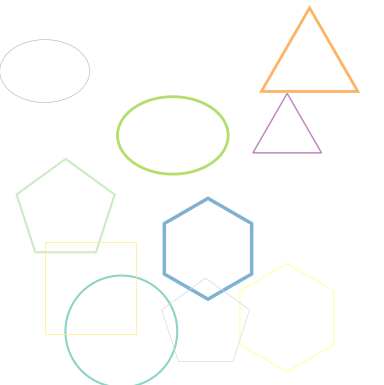[{"shape": "circle", "thickness": 1.5, "radius": 0.73, "center": [0.315, 0.139]}, {"shape": "hexagon", "thickness": 1, "radius": 0.7, "center": [0.745, 0.175]}, {"shape": "oval", "thickness": 0.5, "radius": 0.58, "center": [0.116, 0.815]}, {"shape": "hexagon", "thickness": 2.5, "radius": 0.65, "center": [0.54, 0.354]}, {"shape": "triangle", "thickness": 2, "radius": 0.72, "center": [0.804, 0.835]}, {"shape": "oval", "thickness": 2, "radius": 0.72, "center": [0.449, 0.648]}, {"shape": "pentagon", "thickness": 0.5, "radius": 0.6, "center": [0.534, 0.158]}, {"shape": "triangle", "thickness": 1, "radius": 0.51, "center": [0.746, 0.654]}, {"shape": "pentagon", "thickness": 1.5, "radius": 0.67, "center": [0.171, 0.453]}, {"shape": "square", "thickness": 0.5, "radius": 0.59, "center": [0.235, 0.252]}]